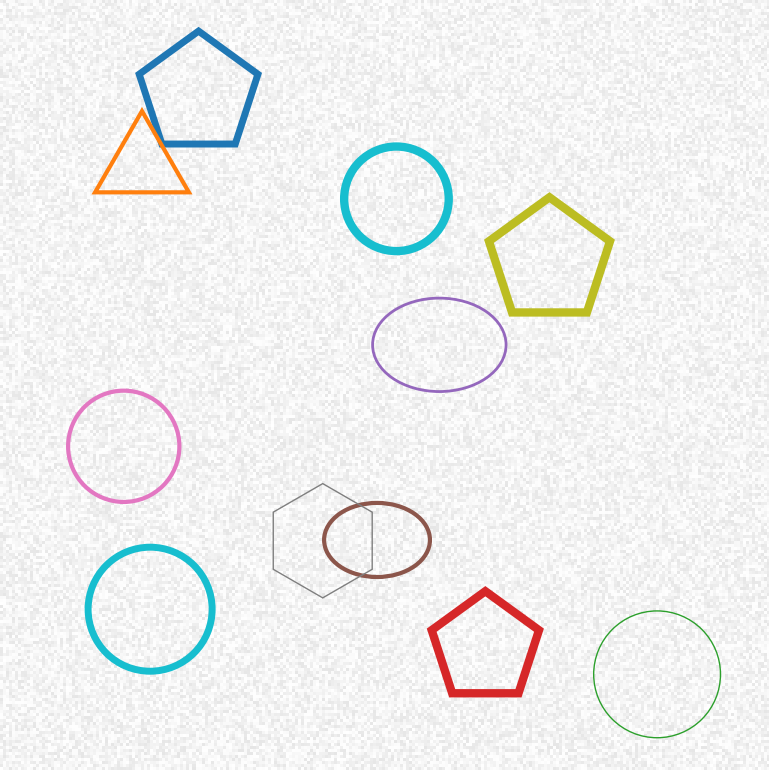[{"shape": "pentagon", "thickness": 2.5, "radius": 0.41, "center": [0.258, 0.879]}, {"shape": "triangle", "thickness": 1.5, "radius": 0.35, "center": [0.184, 0.785]}, {"shape": "circle", "thickness": 0.5, "radius": 0.41, "center": [0.853, 0.124]}, {"shape": "pentagon", "thickness": 3, "radius": 0.37, "center": [0.63, 0.159]}, {"shape": "oval", "thickness": 1, "radius": 0.43, "center": [0.571, 0.552]}, {"shape": "oval", "thickness": 1.5, "radius": 0.34, "center": [0.49, 0.299]}, {"shape": "circle", "thickness": 1.5, "radius": 0.36, "center": [0.161, 0.42]}, {"shape": "hexagon", "thickness": 0.5, "radius": 0.37, "center": [0.419, 0.298]}, {"shape": "pentagon", "thickness": 3, "radius": 0.41, "center": [0.714, 0.661]}, {"shape": "circle", "thickness": 2.5, "radius": 0.4, "center": [0.195, 0.209]}, {"shape": "circle", "thickness": 3, "radius": 0.34, "center": [0.515, 0.742]}]